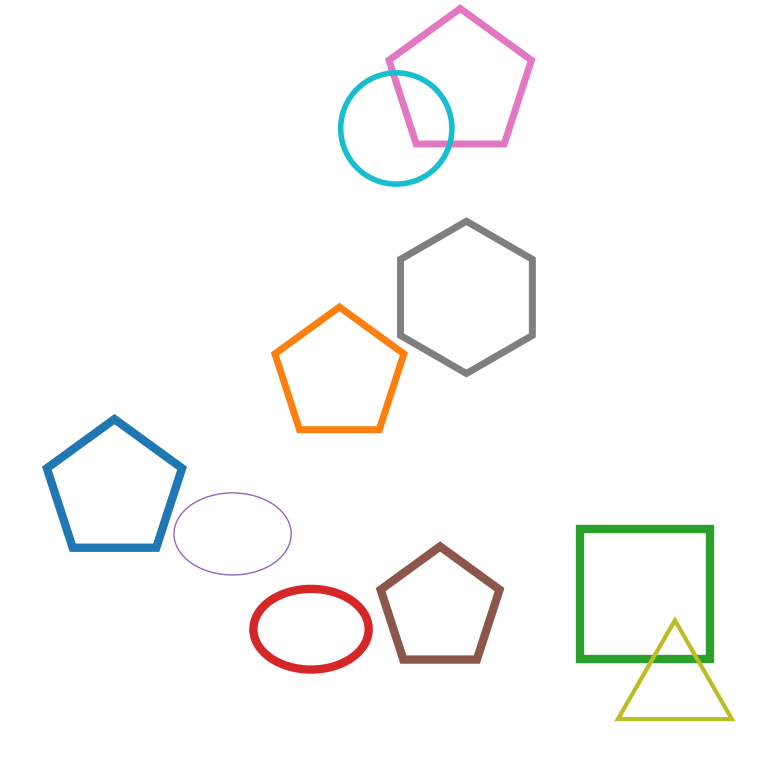[{"shape": "pentagon", "thickness": 3, "radius": 0.46, "center": [0.149, 0.363]}, {"shape": "pentagon", "thickness": 2.5, "radius": 0.44, "center": [0.441, 0.513]}, {"shape": "square", "thickness": 3, "radius": 0.42, "center": [0.838, 0.229]}, {"shape": "oval", "thickness": 3, "radius": 0.37, "center": [0.404, 0.183]}, {"shape": "oval", "thickness": 0.5, "radius": 0.38, "center": [0.302, 0.307]}, {"shape": "pentagon", "thickness": 3, "radius": 0.41, "center": [0.572, 0.209]}, {"shape": "pentagon", "thickness": 2.5, "radius": 0.49, "center": [0.598, 0.892]}, {"shape": "hexagon", "thickness": 2.5, "radius": 0.49, "center": [0.606, 0.614]}, {"shape": "triangle", "thickness": 1.5, "radius": 0.43, "center": [0.876, 0.109]}, {"shape": "circle", "thickness": 2, "radius": 0.36, "center": [0.515, 0.833]}]